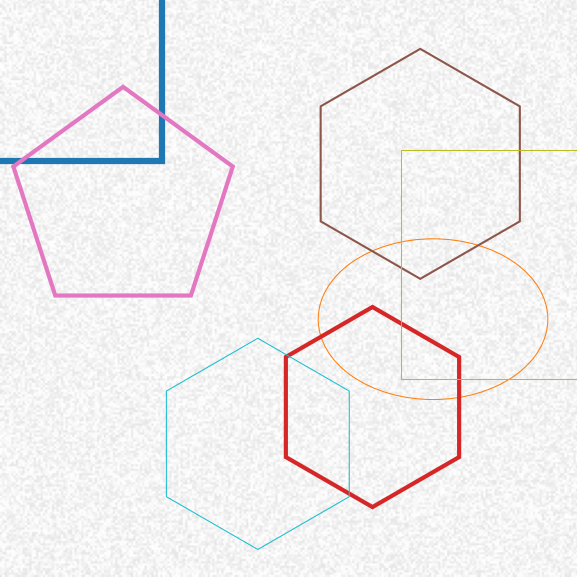[{"shape": "square", "thickness": 3, "radius": 0.71, "center": [0.138, 0.863]}, {"shape": "oval", "thickness": 0.5, "radius": 0.99, "center": [0.75, 0.446]}, {"shape": "hexagon", "thickness": 2, "radius": 0.87, "center": [0.645, 0.294]}, {"shape": "hexagon", "thickness": 1, "radius": 1.0, "center": [0.728, 0.715]}, {"shape": "pentagon", "thickness": 2, "radius": 1.0, "center": [0.213, 0.649]}, {"shape": "square", "thickness": 0.5, "radius": 0.99, "center": [0.893, 0.541]}, {"shape": "hexagon", "thickness": 0.5, "radius": 0.91, "center": [0.446, 0.231]}]